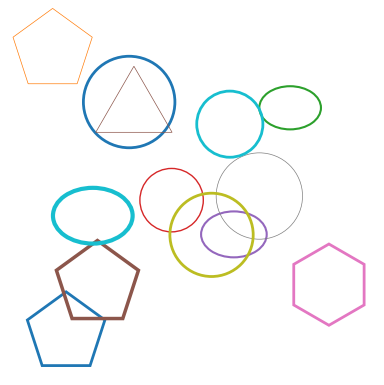[{"shape": "circle", "thickness": 2, "radius": 0.59, "center": [0.335, 0.735]}, {"shape": "pentagon", "thickness": 2, "radius": 0.53, "center": [0.172, 0.136]}, {"shape": "pentagon", "thickness": 0.5, "radius": 0.54, "center": [0.137, 0.87]}, {"shape": "oval", "thickness": 1.5, "radius": 0.4, "center": [0.754, 0.72]}, {"shape": "circle", "thickness": 1, "radius": 0.41, "center": [0.446, 0.48]}, {"shape": "oval", "thickness": 1.5, "radius": 0.43, "center": [0.608, 0.391]}, {"shape": "pentagon", "thickness": 2.5, "radius": 0.56, "center": [0.253, 0.263]}, {"shape": "triangle", "thickness": 0.5, "radius": 0.57, "center": [0.348, 0.714]}, {"shape": "hexagon", "thickness": 2, "radius": 0.53, "center": [0.854, 0.261]}, {"shape": "circle", "thickness": 0.5, "radius": 0.56, "center": [0.674, 0.491]}, {"shape": "circle", "thickness": 2, "radius": 0.54, "center": [0.549, 0.39]}, {"shape": "circle", "thickness": 2, "radius": 0.43, "center": [0.597, 0.677]}, {"shape": "oval", "thickness": 3, "radius": 0.52, "center": [0.241, 0.44]}]